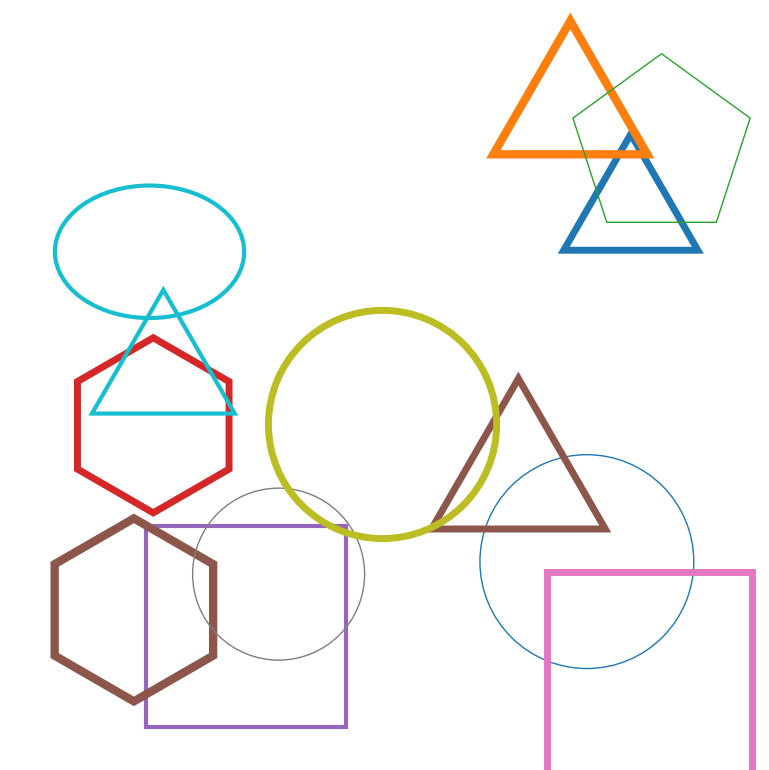[{"shape": "triangle", "thickness": 2.5, "radius": 0.5, "center": [0.819, 0.725]}, {"shape": "circle", "thickness": 0.5, "radius": 0.69, "center": [0.762, 0.271]}, {"shape": "triangle", "thickness": 3, "radius": 0.58, "center": [0.741, 0.857]}, {"shape": "pentagon", "thickness": 0.5, "radius": 0.61, "center": [0.859, 0.809]}, {"shape": "hexagon", "thickness": 2.5, "radius": 0.57, "center": [0.199, 0.448]}, {"shape": "square", "thickness": 1.5, "radius": 0.65, "center": [0.319, 0.186]}, {"shape": "hexagon", "thickness": 3, "radius": 0.59, "center": [0.174, 0.208]}, {"shape": "triangle", "thickness": 2.5, "radius": 0.65, "center": [0.673, 0.378]}, {"shape": "square", "thickness": 2.5, "radius": 0.67, "center": [0.843, 0.124]}, {"shape": "circle", "thickness": 0.5, "radius": 0.56, "center": [0.362, 0.254]}, {"shape": "circle", "thickness": 2.5, "radius": 0.74, "center": [0.497, 0.449]}, {"shape": "triangle", "thickness": 1.5, "radius": 0.54, "center": [0.212, 0.516]}, {"shape": "oval", "thickness": 1.5, "radius": 0.61, "center": [0.194, 0.673]}]